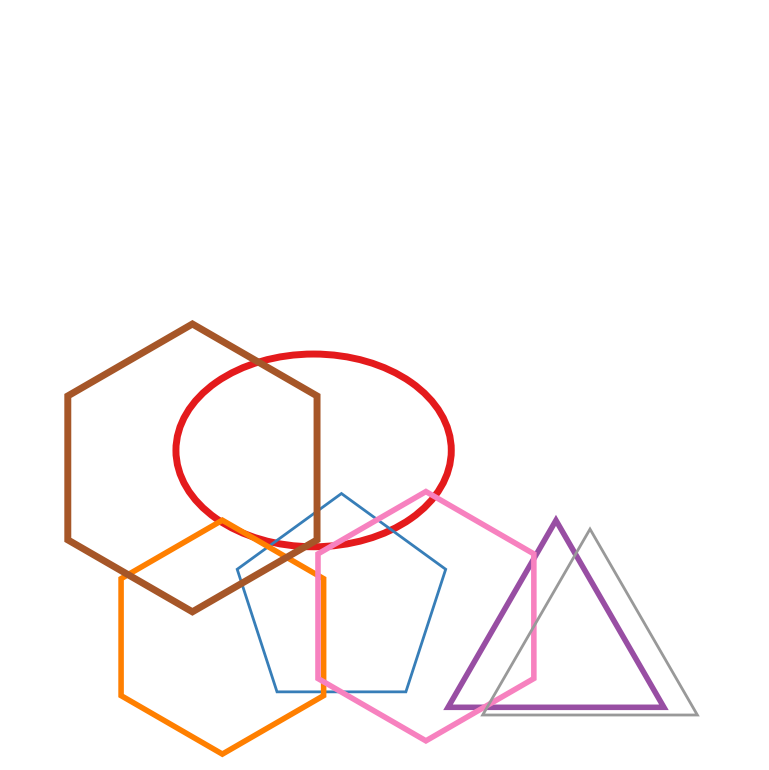[{"shape": "oval", "thickness": 2.5, "radius": 0.89, "center": [0.407, 0.415]}, {"shape": "pentagon", "thickness": 1, "radius": 0.71, "center": [0.443, 0.217]}, {"shape": "triangle", "thickness": 2, "radius": 0.81, "center": [0.722, 0.162]}, {"shape": "hexagon", "thickness": 2, "radius": 0.76, "center": [0.289, 0.173]}, {"shape": "hexagon", "thickness": 2.5, "radius": 0.93, "center": [0.25, 0.392]}, {"shape": "hexagon", "thickness": 2, "radius": 0.81, "center": [0.553, 0.2]}, {"shape": "triangle", "thickness": 1, "radius": 0.8, "center": [0.766, 0.152]}]